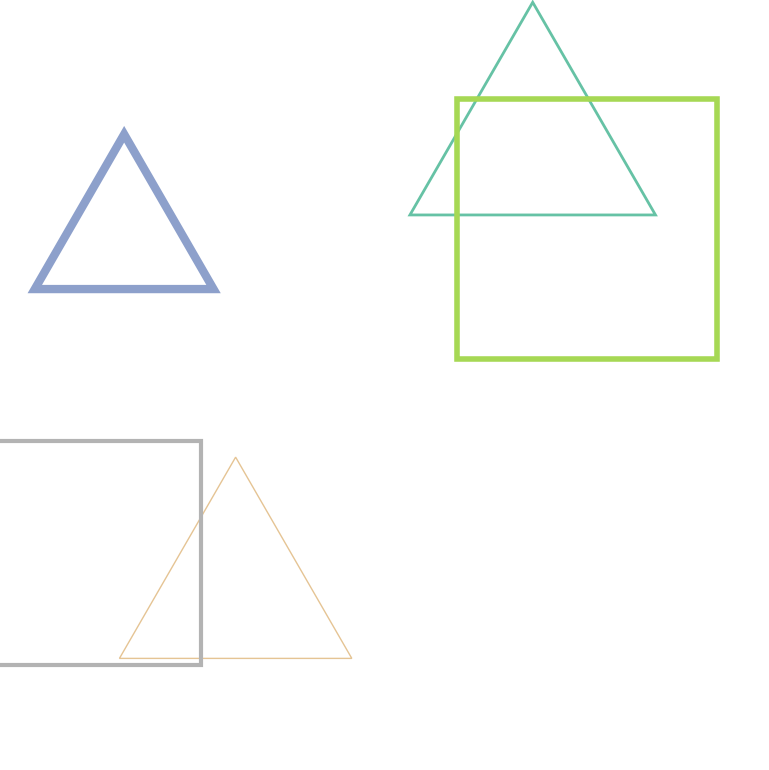[{"shape": "triangle", "thickness": 1, "radius": 0.92, "center": [0.692, 0.813]}, {"shape": "triangle", "thickness": 3, "radius": 0.67, "center": [0.161, 0.692]}, {"shape": "square", "thickness": 2, "radius": 0.85, "center": [0.763, 0.702]}, {"shape": "triangle", "thickness": 0.5, "radius": 0.87, "center": [0.306, 0.232]}, {"shape": "square", "thickness": 1.5, "radius": 0.73, "center": [0.116, 0.281]}]